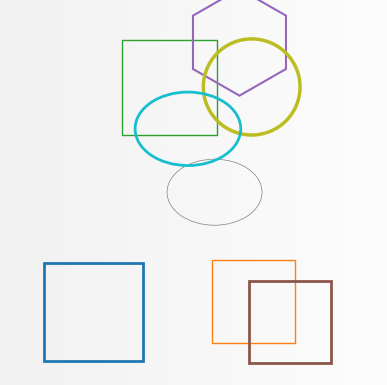[{"shape": "square", "thickness": 2, "radius": 0.64, "center": [0.241, 0.19]}, {"shape": "square", "thickness": 1, "radius": 0.54, "center": [0.655, 0.218]}, {"shape": "square", "thickness": 1, "radius": 0.61, "center": [0.437, 0.773]}, {"shape": "hexagon", "thickness": 1.5, "radius": 0.69, "center": [0.618, 0.89]}, {"shape": "square", "thickness": 2, "radius": 0.53, "center": [0.748, 0.164]}, {"shape": "oval", "thickness": 0.5, "radius": 0.61, "center": [0.554, 0.501]}, {"shape": "circle", "thickness": 2.5, "radius": 0.62, "center": [0.65, 0.774]}, {"shape": "oval", "thickness": 2, "radius": 0.68, "center": [0.485, 0.665]}]